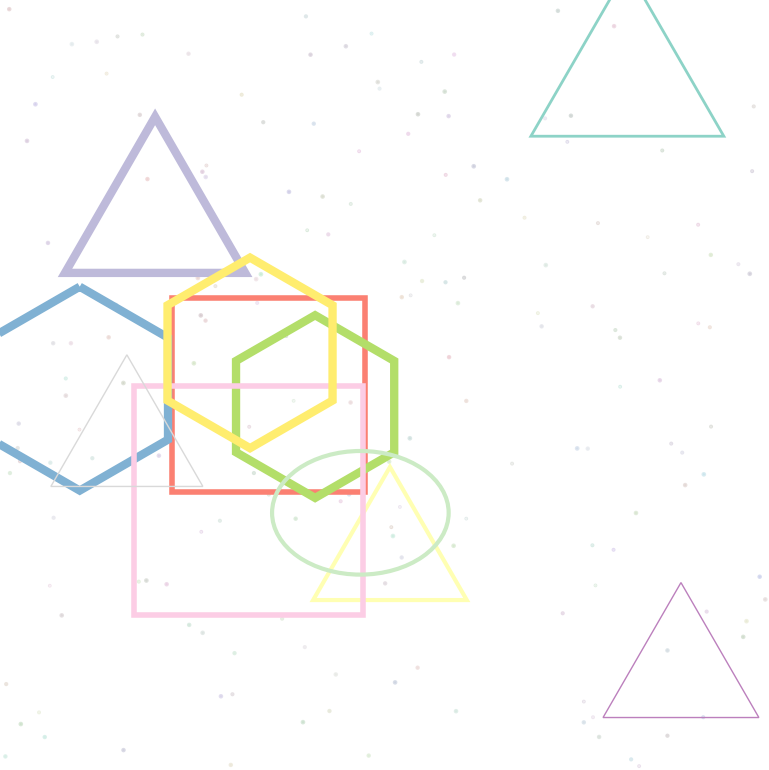[{"shape": "triangle", "thickness": 1, "radius": 0.72, "center": [0.815, 0.895]}, {"shape": "triangle", "thickness": 1.5, "radius": 0.58, "center": [0.506, 0.278]}, {"shape": "triangle", "thickness": 3, "radius": 0.68, "center": [0.201, 0.713]}, {"shape": "square", "thickness": 2, "radius": 0.63, "center": [0.349, 0.487]}, {"shape": "hexagon", "thickness": 3, "radius": 0.66, "center": [0.104, 0.495]}, {"shape": "hexagon", "thickness": 3, "radius": 0.59, "center": [0.409, 0.472]}, {"shape": "square", "thickness": 2, "radius": 0.74, "center": [0.323, 0.35]}, {"shape": "triangle", "thickness": 0.5, "radius": 0.57, "center": [0.165, 0.425]}, {"shape": "triangle", "thickness": 0.5, "radius": 0.58, "center": [0.884, 0.127]}, {"shape": "oval", "thickness": 1.5, "radius": 0.57, "center": [0.468, 0.334]}, {"shape": "hexagon", "thickness": 3, "radius": 0.62, "center": [0.325, 0.542]}]